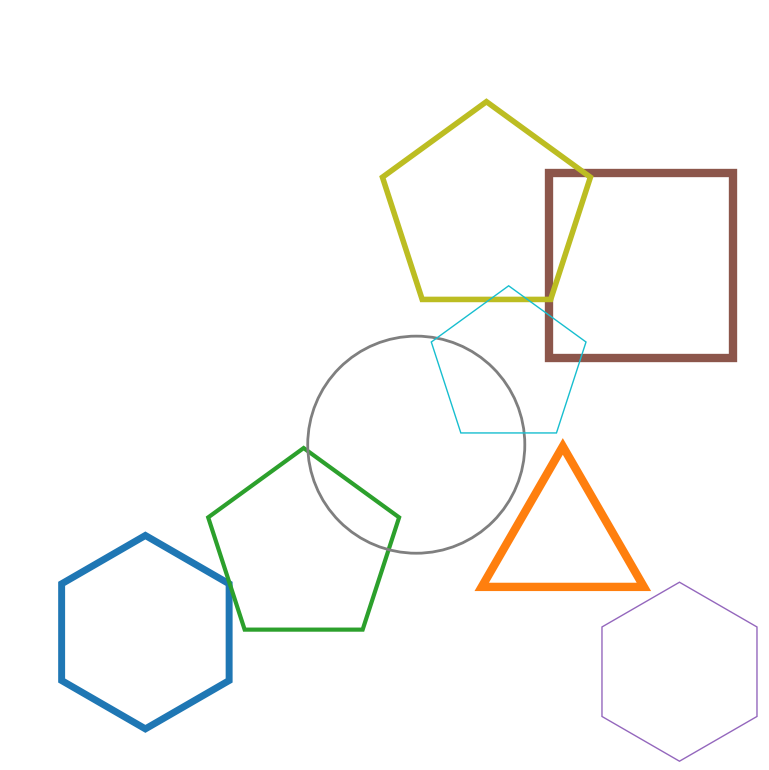[{"shape": "hexagon", "thickness": 2.5, "radius": 0.63, "center": [0.189, 0.179]}, {"shape": "triangle", "thickness": 3, "radius": 0.61, "center": [0.731, 0.299]}, {"shape": "pentagon", "thickness": 1.5, "radius": 0.65, "center": [0.394, 0.288]}, {"shape": "hexagon", "thickness": 0.5, "radius": 0.58, "center": [0.882, 0.128]}, {"shape": "square", "thickness": 3, "radius": 0.6, "center": [0.833, 0.655]}, {"shape": "circle", "thickness": 1, "radius": 0.7, "center": [0.541, 0.422]}, {"shape": "pentagon", "thickness": 2, "radius": 0.71, "center": [0.632, 0.726]}, {"shape": "pentagon", "thickness": 0.5, "radius": 0.53, "center": [0.661, 0.523]}]